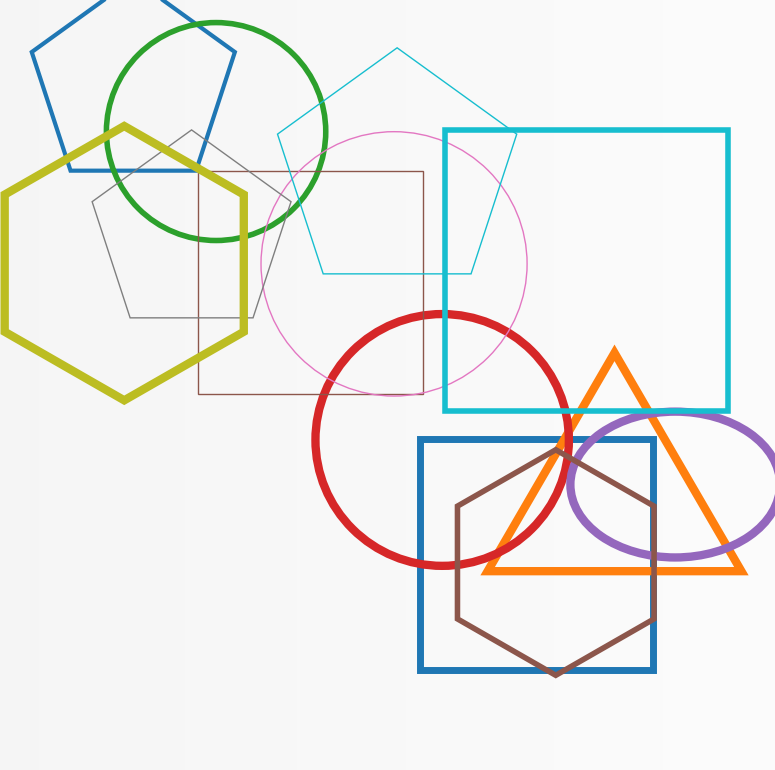[{"shape": "square", "thickness": 2.5, "radius": 0.75, "center": [0.692, 0.28]}, {"shape": "pentagon", "thickness": 1.5, "radius": 0.69, "center": [0.172, 0.89]}, {"shape": "triangle", "thickness": 3, "radius": 0.95, "center": [0.793, 0.353]}, {"shape": "circle", "thickness": 2, "radius": 0.71, "center": [0.279, 0.829]}, {"shape": "circle", "thickness": 3, "radius": 0.82, "center": [0.571, 0.429]}, {"shape": "oval", "thickness": 3, "radius": 0.68, "center": [0.871, 0.371]}, {"shape": "hexagon", "thickness": 2, "radius": 0.73, "center": [0.717, 0.269]}, {"shape": "square", "thickness": 0.5, "radius": 0.72, "center": [0.401, 0.633]}, {"shape": "circle", "thickness": 0.5, "radius": 0.86, "center": [0.508, 0.657]}, {"shape": "pentagon", "thickness": 0.5, "radius": 0.67, "center": [0.247, 0.696]}, {"shape": "hexagon", "thickness": 3, "radius": 0.89, "center": [0.16, 0.658]}, {"shape": "pentagon", "thickness": 0.5, "radius": 0.81, "center": [0.512, 0.776]}, {"shape": "square", "thickness": 2, "radius": 0.91, "center": [0.757, 0.649]}]